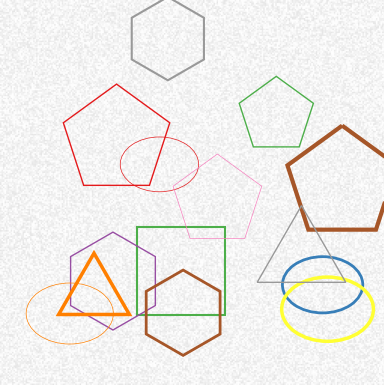[{"shape": "pentagon", "thickness": 1, "radius": 0.73, "center": [0.303, 0.636]}, {"shape": "oval", "thickness": 0.5, "radius": 0.51, "center": [0.414, 0.573]}, {"shape": "oval", "thickness": 2, "radius": 0.52, "center": [0.838, 0.26]}, {"shape": "pentagon", "thickness": 1, "radius": 0.51, "center": [0.718, 0.7]}, {"shape": "square", "thickness": 1.5, "radius": 0.58, "center": [0.47, 0.296]}, {"shape": "hexagon", "thickness": 1, "radius": 0.64, "center": [0.293, 0.27]}, {"shape": "oval", "thickness": 0.5, "radius": 0.57, "center": [0.181, 0.186]}, {"shape": "triangle", "thickness": 2.5, "radius": 0.53, "center": [0.244, 0.236]}, {"shape": "oval", "thickness": 2.5, "radius": 0.6, "center": [0.851, 0.197]}, {"shape": "pentagon", "thickness": 3, "radius": 0.75, "center": [0.889, 0.524]}, {"shape": "hexagon", "thickness": 2, "radius": 0.55, "center": [0.476, 0.188]}, {"shape": "pentagon", "thickness": 0.5, "radius": 0.61, "center": [0.565, 0.479]}, {"shape": "triangle", "thickness": 1, "radius": 0.66, "center": [0.783, 0.333]}, {"shape": "hexagon", "thickness": 1.5, "radius": 0.54, "center": [0.436, 0.9]}]